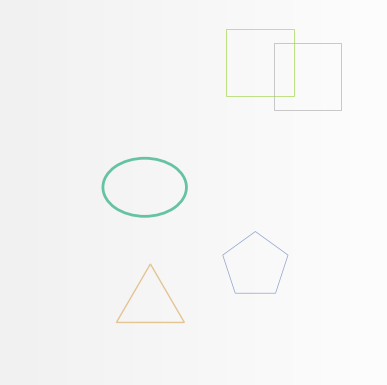[{"shape": "oval", "thickness": 2, "radius": 0.54, "center": [0.373, 0.514]}, {"shape": "pentagon", "thickness": 0.5, "radius": 0.44, "center": [0.659, 0.31]}, {"shape": "square", "thickness": 0.5, "radius": 0.44, "center": [0.671, 0.838]}, {"shape": "triangle", "thickness": 1, "radius": 0.51, "center": [0.388, 0.213]}, {"shape": "square", "thickness": 0.5, "radius": 0.43, "center": [0.793, 0.801]}]